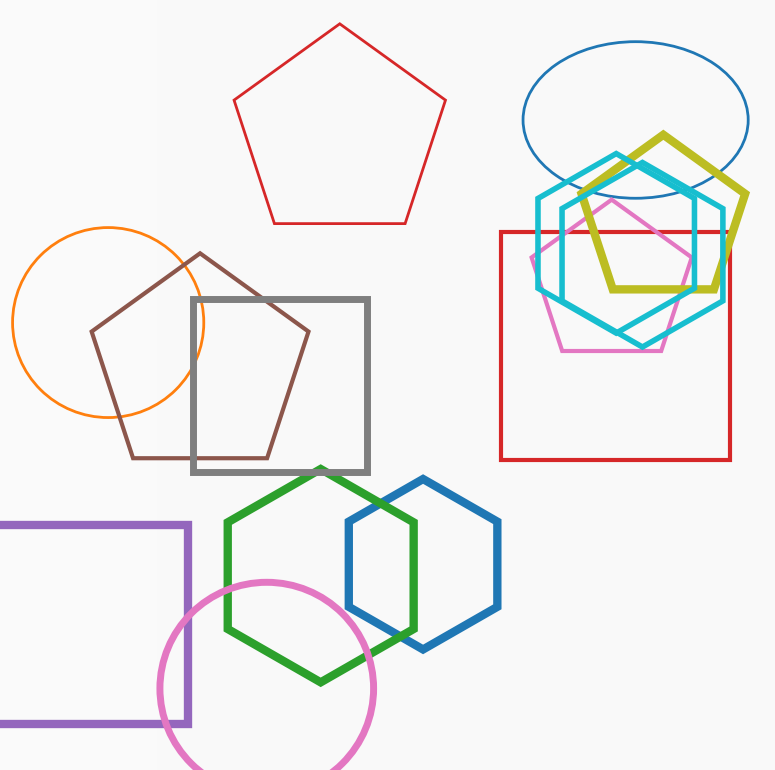[{"shape": "oval", "thickness": 1, "radius": 0.73, "center": [0.82, 0.844]}, {"shape": "hexagon", "thickness": 3, "radius": 0.55, "center": [0.546, 0.267]}, {"shape": "circle", "thickness": 1, "radius": 0.62, "center": [0.14, 0.581]}, {"shape": "hexagon", "thickness": 3, "radius": 0.69, "center": [0.414, 0.252]}, {"shape": "pentagon", "thickness": 1, "radius": 0.72, "center": [0.438, 0.826]}, {"shape": "square", "thickness": 1.5, "radius": 0.74, "center": [0.794, 0.551]}, {"shape": "square", "thickness": 3, "radius": 0.65, "center": [0.114, 0.189]}, {"shape": "pentagon", "thickness": 1.5, "radius": 0.74, "center": [0.258, 0.524]}, {"shape": "circle", "thickness": 2.5, "radius": 0.69, "center": [0.344, 0.106]}, {"shape": "pentagon", "thickness": 1.5, "radius": 0.54, "center": [0.789, 0.632]}, {"shape": "square", "thickness": 2.5, "radius": 0.56, "center": [0.361, 0.499]}, {"shape": "pentagon", "thickness": 3, "radius": 0.56, "center": [0.856, 0.714]}, {"shape": "hexagon", "thickness": 2, "radius": 0.58, "center": [0.795, 0.684]}, {"shape": "hexagon", "thickness": 2, "radius": 0.6, "center": [0.829, 0.669]}]